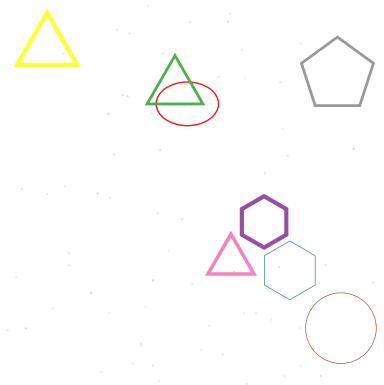[{"shape": "oval", "thickness": 1, "radius": 0.4, "center": [0.487, 0.73]}, {"shape": "hexagon", "thickness": 0.5, "radius": 0.38, "center": [0.753, 0.298]}, {"shape": "triangle", "thickness": 2, "radius": 0.42, "center": [0.455, 0.772]}, {"shape": "hexagon", "thickness": 3, "radius": 0.33, "center": [0.686, 0.424]}, {"shape": "triangle", "thickness": 3, "radius": 0.45, "center": [0.122, 0.876]}, {"shape": "circle", "thickness": 0.5, "radius": 0.46, "center": [0.886, 0.148]}, {"shape": "triangle", "thickness": 2.5, "radius": 0.35, "center": [0.6, 0.323]}, {"shape": "pentagon", "thickness": 2, "radius": 0.49, "center": [0.877, 0.805]}]